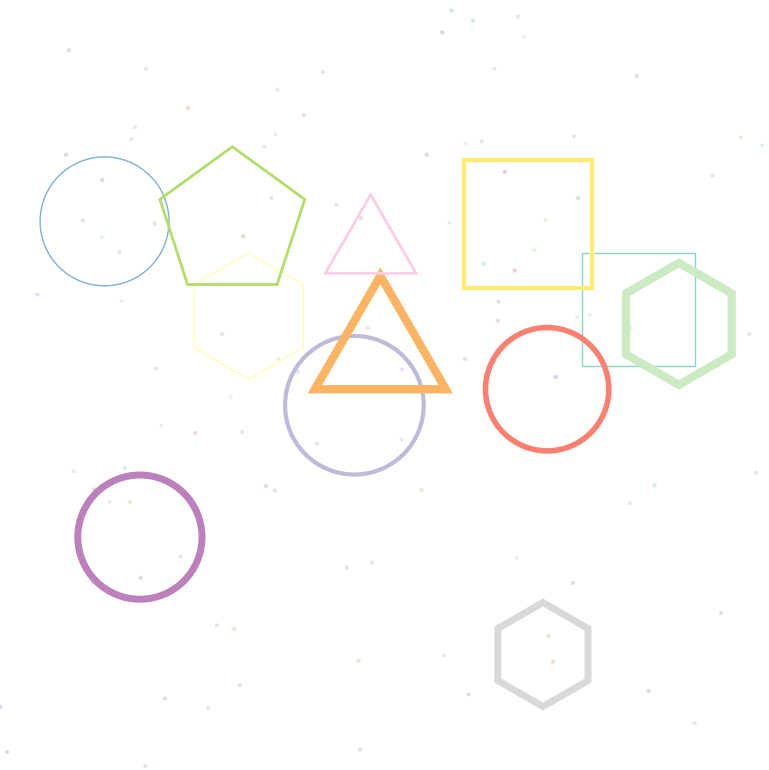[{"shape": "square", "thickness": 0.5, "radius": 0.37, "center": [0.829, 0.598]}, {"shape": "hexagon", "thickness": 0.5, "radius": 0.41, "center": [0.323, 0.59]}, {"shape": "circle", "thickness": 1.5, "radius": 0.45, "center": [0.46, 0.474]}, {"shape": "circle", "thickness": 2, "radius": 0.4, "center": [0.711, 0.495]}, {"shape": "circle", "thickness": 0.5, "radius": 0.42, "center": [0.136, 0.713]}, {"shape": "triangle", "thickness": 3, "radius": 0.49, "center": [0.494, 0.544]}, {"shape": "pentagon", "thickness": 1, "radius": 0.49, "center": [0.302, 0.711]}, {"shape": "triangle", "thickness": 1, "radius": 0.34, "center": [0.481, 0.679]}, {"shape": "hexagon", "thickness": 2.5, "radius": 0.34, "center": [0.705, 0.15]}, {"shape": "circle", "thickness": 2.5, "radius": 0.4, "center": [0.182, 0.302]}, {"shape": "hexagon", "thickness": 3, "radius": 0.4, "center": [0.882, 0.579]}, {"shape": "square", "thickness": 1.5, "radius": 0.42, "center": [0.686, 0.709]}]